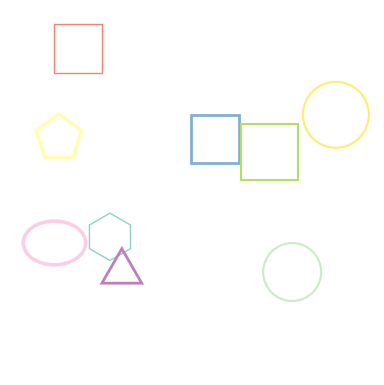[{"shape": "hexagon", "thickness": 1, "radius": 0.31, "center": [0.286, 0.385]}, {"shape": "pentagon", "thickness": 2.5, "radius": 0.31, "center": [0.153, 0.642]}, {"shape": "square", "thickness": 1, "radius": 0.31, "center": [0.203, 0.874]}, {"shape": "square", "thickness": 2, "radius": 0.31, "center": [0.559, 0.638]}, {"shape": "square", "thickness": 1.5, "radius": 0.37, "center": [0.7, 0.606]}, {"shape": "oval", "thickness": 2.5, "radius": 0.41, "center": [0.141, 0.369]}, {"shape": "triangle", "thickness": 2, "radius": 0.3, "center": [0.316, 0.294]}, {"shape": "circle", "thickness": 1.5, "radius": 0.38, "center": [0.759, 0.293]}, {"shape": "circle", "thickness": 1.5, "radius": 0.43, "center": [0.872, 0.702]}]